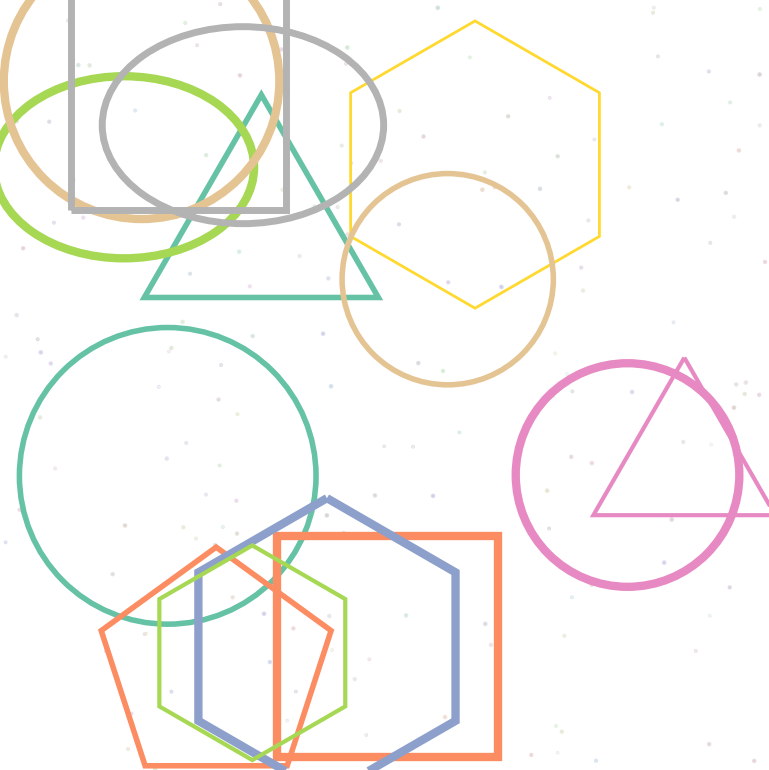[{"shape": "triangle", "thickness": 2, "radius": 0.88, "center": [0.339, 0.701]}, {"shape": "circle", "thickness": 2, "radius": 0.96, "center": [0.218, 0.382]}, {"shape": "square", "thickness": 3, "radius": 0.72, "center": [0.503, 0.161]}, {"shape": "pentagon", "thickness": 2, "radius": 0.78, "center": [0.281, 0.132]}, {"shape": "hexagon", "thickness": 3, "radius": 0.96, "center": [0.425, 0.16]}, {"shape": "circle", "thickness": 3, "radius": 0.73, "center": [0.815, 0.383]}, {"shape": "triangle", "thickness": 1.5, "radius": 0.68, "center": [0.889, 0.399]}, {"shape": "hexagon", "thickness": 1.5, "radius": 0.7, "center": [0.328, 0.152]}, {"shape": "oval", "thickness": 3, "radius": 0.84, "center": [0.161, 0.783]}, {"shape": "hexagon", "thickness": 1, "radius": 0.93, "center": [0.617, 0.786]}, {"shape": "circle", "thickness": 2, "radius": 0.69, "center": [0.581, 0.637]}, {"shape": "circle", "thickness": 3, "radius": 0.89, "center": [0.184, 0.894]}, {"shape": "square", "thickness": 2.5, "radius": 0.7, "center": [0.232, 0.866]}, {"shape": "oval", "thickness": 2.5, "radius": 0.91, "center": [0.316, 0.837]}]